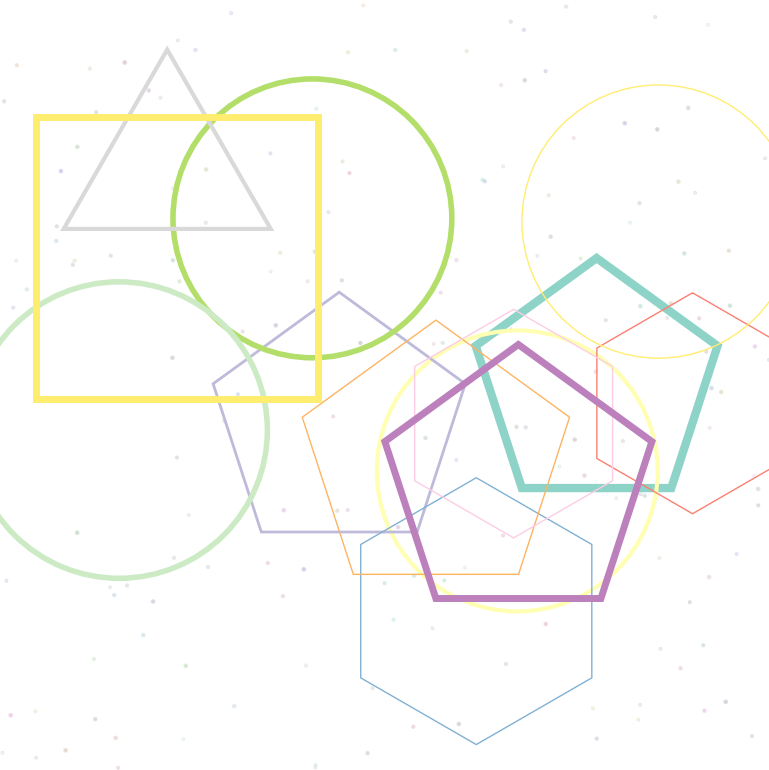[{"shape": "pentagon", "thickness": 3, "radius": 0.83, "center": [0.775, 0.5]}, {"shape": "circle", "thickness": 1.5, "radius": 0.91, "center": [0.672, 0.388]}, {"shape": "pentagon", "thickness": 1, "radius": 0.86, "center": [0.441, 0.448]}, {"shape": "hexagon", "thickness": 0.5, "radius": 0.72, "center": [0.899, 0.476]}, {"shape": "hexagon", "thickness": 0.5, "radius": 0.87, "center": [0.619, 0.206]}, {"shape": "pentagon", "thickness": 0.5, "radius": 0.91, "center": [0.566, 0.402]}, {"shape": "circle", "thickness": 2, "radius": 0.91, "center": [0.406, 0.716]}, {"shape": "hexagon", "thickness": 0.5, "radius": 0.74, "center": [0.667, 0.45]}, {"shape": "triangle", "thickness": 1.5, "radius": 0.78, "center": [0.217, 0.78]}, {"shape": "pentagon", "thickness": 2.5, "radius": 0.91, "center": [0.673, 0.37]}, {"shape": "circle", "thickness": 2, "radius": 0.96, "center": [0.155, 0.441]}, {"shape": "square", "thickness": 2.5, "radius": 0.92, "center": [0.23, 0.665]}, {"shape": "circle", "thickness": 0.5, "radius": 0.89, "center": [0.855, 0.712]}]